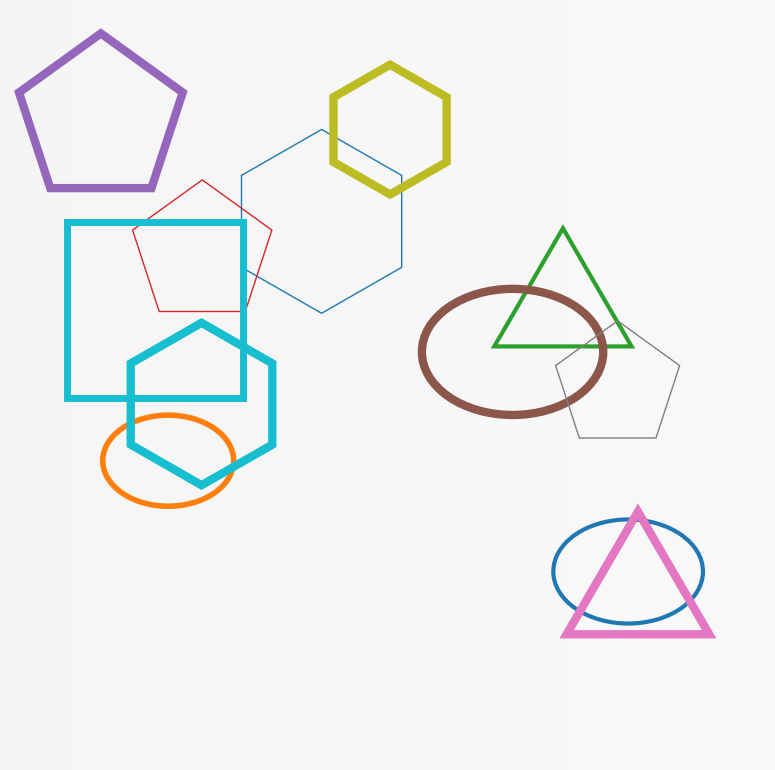[{"shape": "oval", "thickness": 1.5, "radius": 0.48, "center": [0.811, 0.258]}, {"shape": "hexagon", "thickness": 0.5, "radius": 0.6, "center": [0.415, 0.713]}, {"shape": "oval", "thickness": 2, "radius": 0.42, "center": [0.217, 0.402]}, {"shape": "triangle", "thickness": 1.5, "radius": 0.51, "center": [0.726, 0.601]}, {"shape": "pentagon", "thickness": 0.5, "radius": 0.47, "center": [0.261, 0.672]}, {"shape": "pentagon", "thickness": 3, "radius": 0.56, "center": [0.13, 0.846]}, {"shape": "oval", "thickness": 3, "radius": 0.58, "center": [0.661, 0.543]}, {"shape": "triangle", "thickness": 3, "radius": 0.53, "center": [0.823, 0.229]}, {"shape": "pentagon", "thickness": 0.5, "radius": 0.42, "center": [0.797, 0.499]}, {"shape": "hexagon", "thickness": 3, "radius": 0.42, "center": [0.503, 0.832]}, {"shape": "hexagon", "thickness": 3, "radius": 0.53, "center": [0.26, 0.475]}, {"shape": "square", "thickness": 2.5, "radius": 0.57, "center": [0.2, 0.597]}]